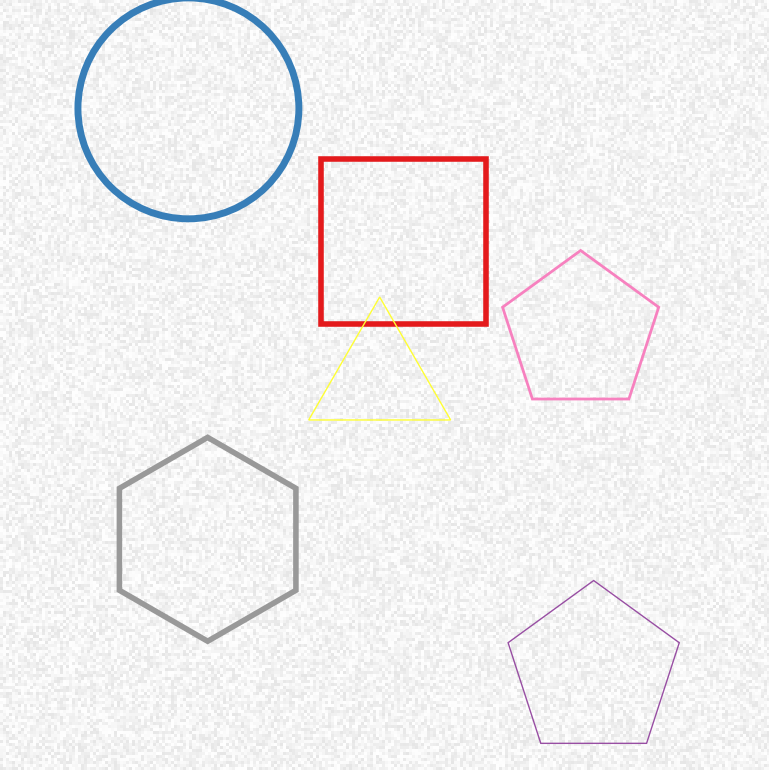[{"shape": "square", "thickness": 2, "radius": 0.53, "center": [0.524, 0.686]}, {"shape": "circle", "thickness": 2.5, "radius": 0.72, "center": [0.245, 0.859]}, {"shape": "pentagon", "thickness": 0.5, "radius": 0.58, "center": [0.771, 0.129]}, {"shape": "triangle", "thickness": 0.5, "radius": 0.53, "center": [0.493, 0.508]}, {"shape": "pentagon", "thickness": 1, "radius": 0.53, "center": [0.754, 0.568]}, {"shape": "hexagon", "thickness": 2, "radius": 0.66, "center": [0.27, 0.3]}]